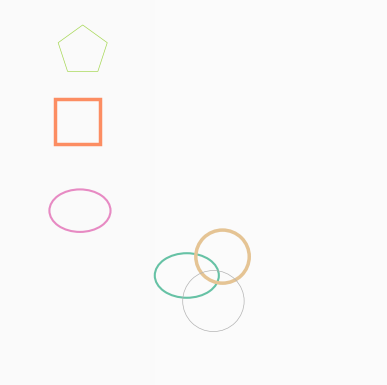[{"shape": "oval", "thickness": 1.5, "radius": 0.41, "center": [0.482, 0.284]}, {"shape": "square", "thickness": 2.5, "radius": 0.29, "center": [0.2, 0.684]}, {"shape": "oval", "thickness": 1.5, "radius": 0.39, "center": [0.206, 0.453]}, {"shape": "pentagon", "thickness": 0.5, "radius": 0.33, "center": [0.213, 0.869]}, {"shape": "circle", "thickness": 2.5, "radius": 0.34, "center": [0.574, 0.333]}, {"shape": "circle", "thickness": 0.5, "radius": 0.4, "center": [0.551, 0.218]}]